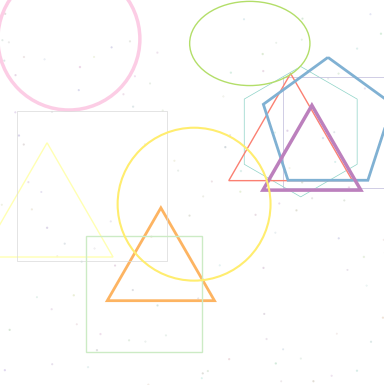[{"shape": "hexagon", "thickness": 0.5, "radius": 0.85, "center": [0.781, 0.658]}, {"shape": "triangle", "thickness": 1, "radius": 0.99, "center": [0.122, 0.431]}, {"shape": "square", "thickness": 0.5, "radius": 0.72, "center": [0.88, 0.655]}, {"shape": "triangle", "thickness": 1, "radius": 0.93, "center": [0.755, 0.624]}, {"shape": "pentagon", "thickness": 2, "radius": 0.88, "center": [0.852, 0.675]}, {"shape": "triangle", "thickness": 2, "radius": 0.8, "center": [0.418, 0.299]}, {"shape": "oval", "thickness": 1, "radius": 0.78, "center": [0.649, 0.887]}, {"shape": "circle", "thickness": 2.5, "radius": 0.92, "center": [0.179, 0.899]}, {"shape": "square", "thickness": 0.5, "radius": 0.97, "center": [0.239, 0.516]}, {"shape": "triangle", "thickness": 2.5, "radius": 0.73, "center": [0.81, 0.58]}, {"shape": "square", "thickness": 1, "radius": 0.75, "center": [0.374, 0.236]}, {"shape": "circle", "thickness": 1.5, "radius": 0.99, "center": [0.504, 0.47]}]